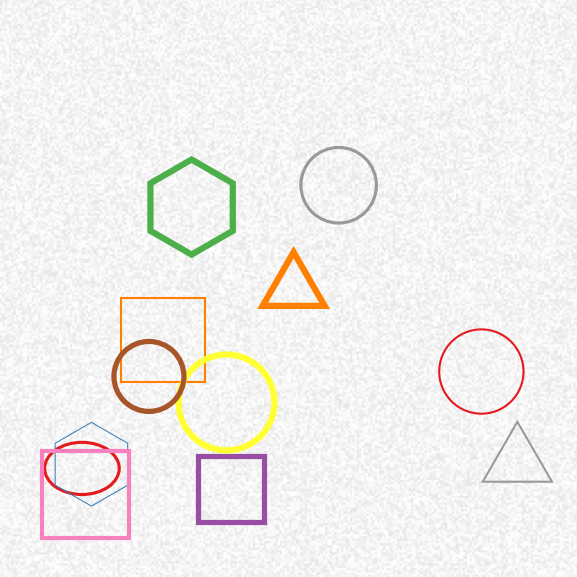[{"shape": "circle", "thickness": 1, "radius": 0.36, "center": [0.834, 0.356]}, {"shape": "oval", "thickness": 1.5, "radius": 0.32, "center": [0.142, 0.188]}, {"shape": "hexagon", "thickness": 0.5, "radius": 0.36, "center": [0.158, 0.195]}, {"shape": "hexagon", "thickness": 3, "radius": 0.41, "center": [0.332, 0.641]}, {"shape": "square", "thickness": 2.5, "radius": 0.29, "center": [0.4, 0.152]}, {"shape": "square", "thickness": 1, "radius": 0.36, "center": [0.282, 0.41]}, {"shape": "triangle", "thickness": 3, "radius": 0.31, "center": [0.508, 0.5]}, {"shape": "circle", "thickness": 3, "radius": 0.41, "center": [0.392, 0.302]}, {"shape": "circle", "thickness": 2.5, "radius": 0.3, "center": [0.258, 0.347]}, {"shape": "square", "thickness": 2, "radius": 0.38, "center": [0.148, 0.142]}, {"shape": "circle", "thickness": 1.5, "radius": 0.33, "center": [0.586, 0.678]}, {"shape": "triangle", "thickness": 1, "radius": 0.35, "center": [0.896, 0.2]}]